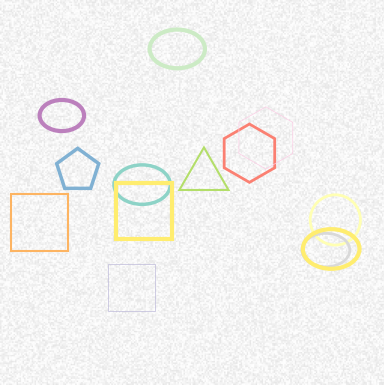[{"shape": "oval", "thickness": 2.5, "radius": 0.37, "center": [0.369, 0.52]}, {"shape": "circle", "thickness": 2, "radius": 0.33, "center": [0.871, 0.429]}, {"shape": "square", "thickness": 0.5, "radius": 0.31, "center": [0.341, 0.254]}, {"shape": "hexagon", "thickness": 2, "radius": 0.38, "center": [0.648, 0.602]}, {"shape": "pentagon", "thickness": 2.5, "radius": 0.29, "center": [0.202, 0.557]}, {"shape": "square", "thickness": 1.5, "radius": 0.37, "center": [0.102, 0.421]}, {"shape": "triangle", "thickness": 1.5, "radius": 0.37, "center": [0.53, 0.543]}, {"shape": "hexagon", "thickness": 0.5, "radius": 0.4, "center": [0.69, 0.642]}, {"shape": "oval", "thickness": 2, "radius": 0.31, "center": [0.846, 0.35]}, {"shape": "oval", "thickness": 3, "radius": 0.29, "center": [0.161, 0.7]}, {"shape": "oval", "thickness": 3, "radius": 0.36, "center": [0.46, 0.873]}, {"shape": "oval", "thickness": 3, "radius": 0.37, "center": [0.86, 0.353]}, {"shape": "square", "thickness": 3, "radius": 0.36, "center": [0.373, 0.453]}]